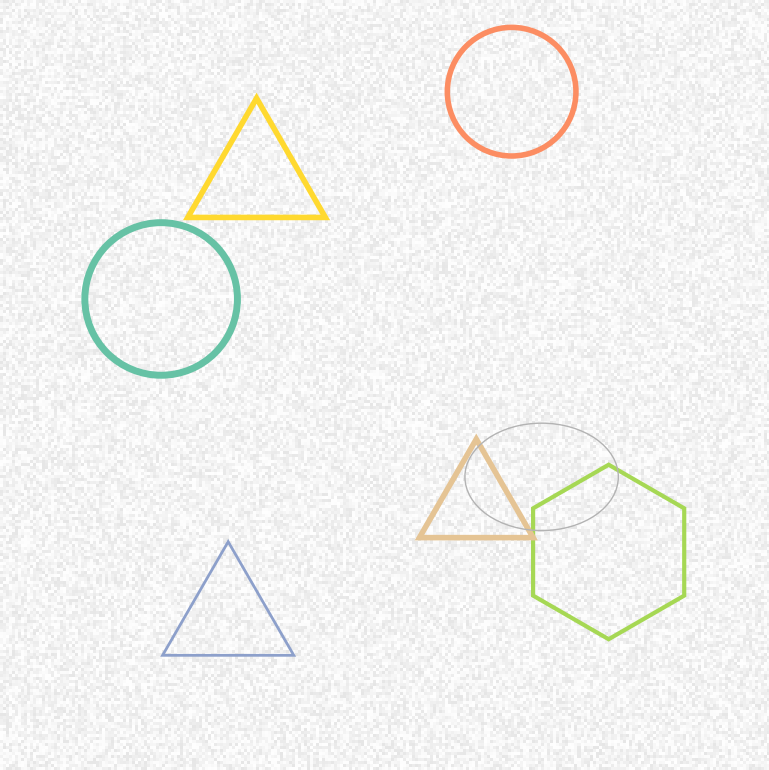[{"shape": "circle", "thickness": 2.5, "radius": 0.5, "center": [0.209, 0.612]}, {"shape": "circle", "thickness": 2, "radius": 0.42, "center": [0.664, 0.881]}, {"shape": "triangle", "thickness": 1, "radius": 0.49, "center": [0.296, 0.198]}, {"shape": "hexagon", "thickness": 1.5, "radius": 0.57, "center": [0.79, 0.283]}, {"shape": "triangle", "thickness": 2, "radius": 0.52, "center": [0.333, 0.769]}, {"shape": "triangle", "thickness": 2, "radius": 0.43, "center": [0.619, 0.344]}, {"shape": "oval", "thickness": 0.5, "radius": 0.5, "center": [0.703, 0.381]}]